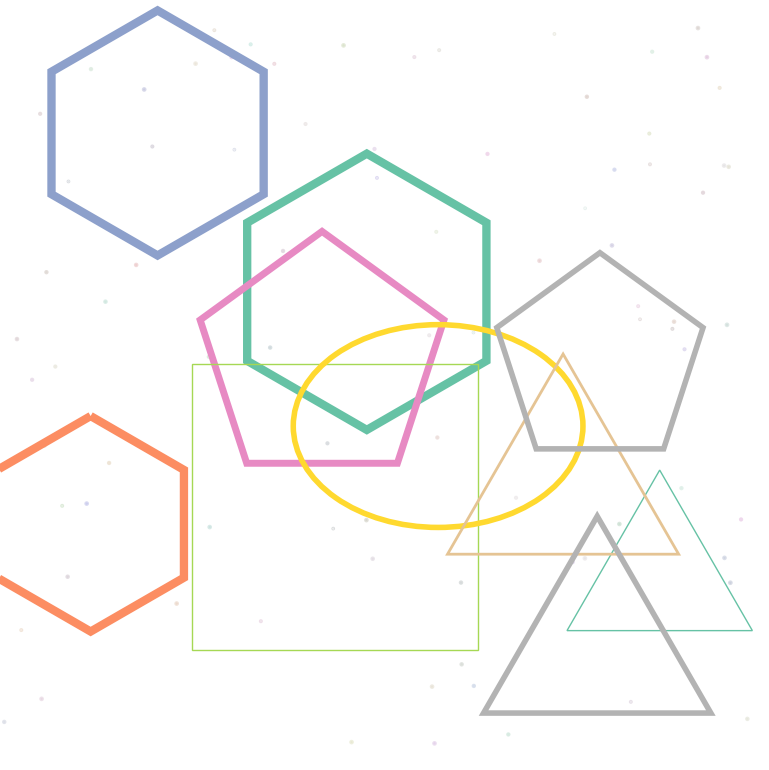[{"shape": "triangle", "thickness": 0.5, "radius": 0.69, "center": [0.857, 0.25]}, {"shape": "hexagon", "thickness": 3, "radius": 0.9, "center": [0.476, 0.621]}, {"shape": "hexagon", "thickness": 3, "radius": 0.7, "center": [0.118, 0.32]}, {"shape": "hexagon", "thickness": 3, "radius": 0.8, "center": [0.205, 0.827]}, {"shape": "pentagon", "thickness": 2.5, "radius": 0.83, "center": [0.418, 0.533]}, {"shape": "square", "thickness": 0.5, "radius": 0.93, "center": [0.435, 0.341]}, {"shape": "oval", "thickness": 2, "radius": 0.94, "center": [0.569, 0.447]}, {"shape": "triangle", "thickness": 1, "radius": 0.87, "center": [0.731, 0.367]}, {"shape": "pentagon", "thickness": 2, "radius": 0.7, "center": [0.779, 0.531]}, {"shape": "triangle", "thickness": 2, "radius": 0.85, "center": [0.776, 0.159]}]